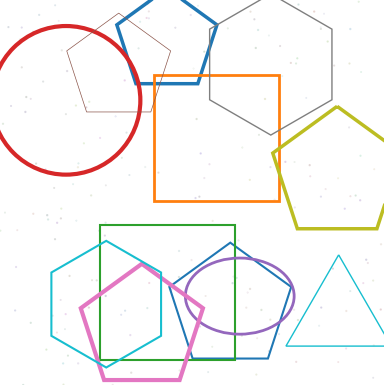[{"shape": "pentagon", "thickness": 1.5, "radius": 0.83, "center": [0.598, 0.203]}, {"shape": "pentagon", "thickness": 2.5, "radius": 0.68, "center": [0.433, 0.893]}, {"shape": "square", "thickness": 2, "radius": 0.82, "center": [0.563, 0.641]}, {"shape": "square", "thickness": 1.5, "radius": 0.88, "center": [0.434, 0.24]}, {"shape": "circle", "thickness": 3, "radius": 0.97, "center": [0.172, 0.739]}, {"shape": "oval", "thickness": 2, "radius": 0.71, "center": [0.623, 0.231]}, {"shape": "pentagon", "thickness": 0.5, "radius": 0.71, "center": [0.308, 0.824]}, {"shape": "pentagon", "thickness": 3, "radius": 0.83, "center": [0.368, 0.148]}, {"shape": "hexagon", "thickness": 1, "radius": 0.92, "center": [0.703, 0.833]}, {"shape": "pentagon", "thickness": 2.5, "radius": 0.88, "center": [0.876, 0.548]}, {"shape": "triangle", "thickness": 1, "radius": 0.79, "center": [0.88, 0.18]}, {"shape": "hexagon", "thickness": 1.5, "radius": 0.82, "center": [0.276, 0.21]}]